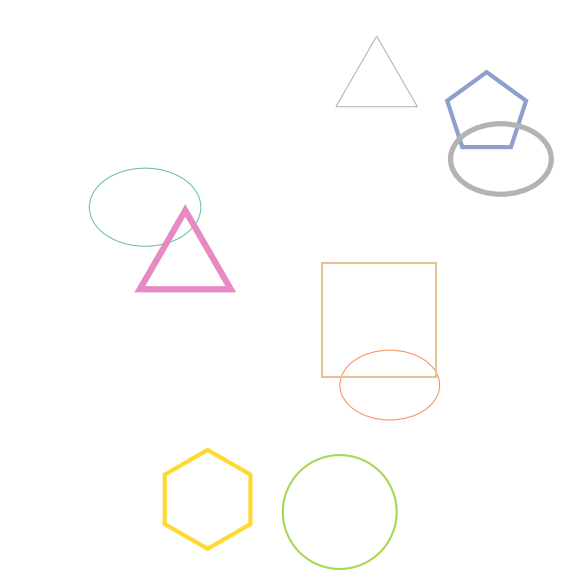[{"shape": "oval", "thickness": 0.5, "radius": 0.48, "center": [0.251, 0.64]}, {"shape": "oval", "thickness": 0.5, "radius": 0.43, "center": [0.675, 0.332]}, {"shape": "pentagon", "thickness": 2, "radius": 0.36, "center": [0.843, 0.802]}, {"shape": "triangle", "thickness": 3, "radius": 0.45, "center": [0.321, 0.544]}, {"shape": "circle", "thickness": 1, "radius": 0.49, "center": [0.588, 0.113]}, {"shape": "hexagon", "thickness": 2, "radius": 0.43, "center": [0.359, 0.134]}, {"shape": "square", "thickness": 1, "radius": 0.49, "center": [0.656, 0.445]}, {"shape": "oval", "thickness": 2.5, "radius": 0.44, "center": [0.867, 0.724]}, {"shape": "triangle", "thickness": 0.5, "radius": 0.41, "center": [0.652, 0.855]}]